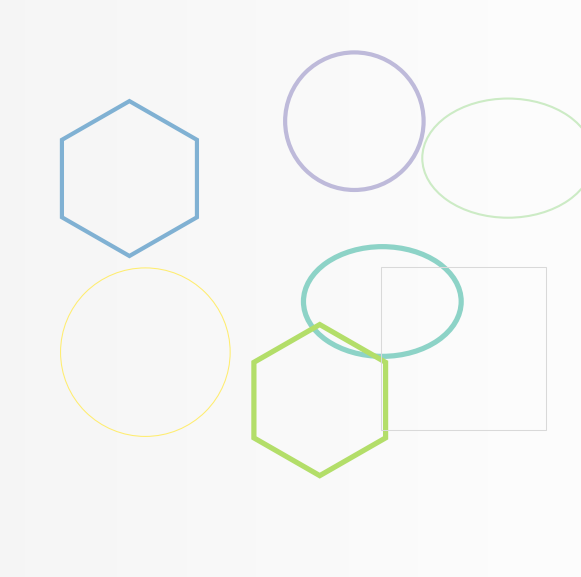[{"shape": "oval", "thickness": 2.5, "radius": 0.68, "center": [0.658, 0.477]}, {"shape": "circle", "thickness": 2, "radius": 0.6, "center": [0.61, 0.789]}, {"shape": "hexagon", "thickness": 2, "radius": 0.67, "center": [0.223, 0.69]}, {"shape": "hexagon", "thickness": 2.5, "radius": 0.65, "center": [0.55, 0.306]}, {"shape": "square", "thickness": 0.5, "radius": 0.71, "center": [0.798, 0.396]}, {"shape": "oval", "thickness": 1, "radius": 0.74, "center": [0.874, 0.725]}, {"shape": "circle", "thickness": 0.5, "radius": 0.73, "center": [0.25, 0.389]}]